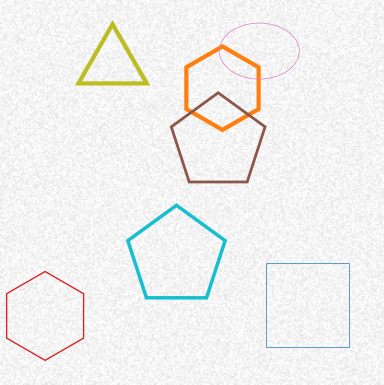[{"shape": "square", "thickness": 0.5, "radius": 0.54, "center": [0.798, 0.207]}, {"shape": "hexagon", "thickness": 3, "radius": 0.54, "center": [0.578, 0.771]}, {"shape": "hexagon", "thickness": 1, "radius": 0.58, "center": [0.117, 0.179]}, {"shape": "pentagon", "thickness": 2, "radius": 0.64, "center": [0.567, 0.631]}, {"shape": "oval", "thickness": 0.5, "radius": 0.52, "center": [0.674, 0.867]}, {"shape": "triangle", "thickness": 3, "radius": 0.51, "center": [0.292, 0.835]}, {"shape": "pentagon", "thickness": 2.5, "radius": 0.66, "center": [0.458, 0.334]}]